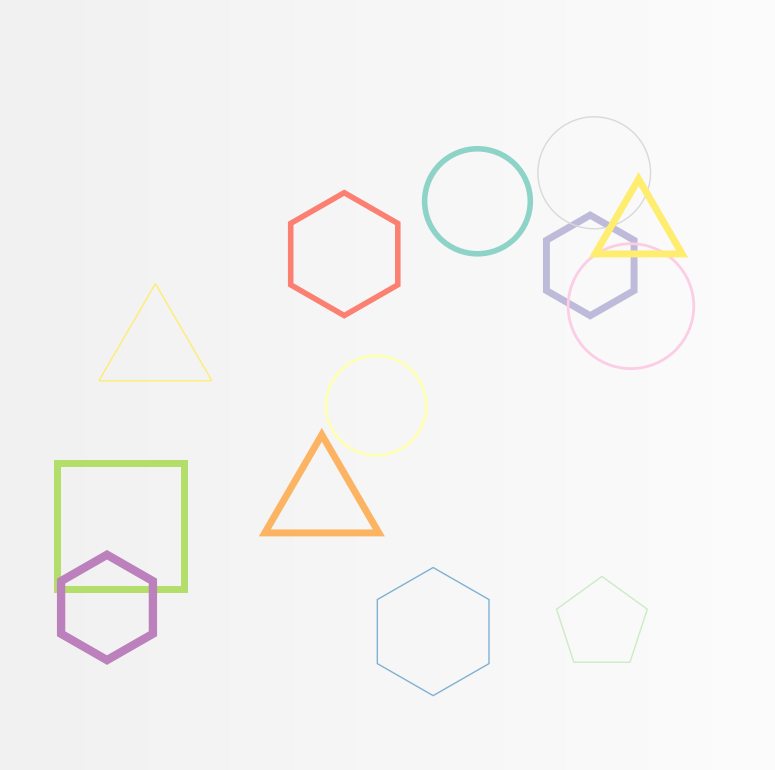[{"shape": "circle", "thickness": 2, "radius": 0.34, "center": [0.616, 0.739]}, {"shape": "circle", "thickness": 1, "radius": 0.32, "center": [0.485, 0.473]}, {"shape": "hexagon", "thickness": 2.5, "radius": 0.33, "center": [0.762, 0.655]}, {"shape": "hexagon", "thickness": 2, "radius": 0.4, "center": [0.444, 0.67]}, {"shape": "hexagon", "thickness": 0.5, "radius": 0.42, "center": [0.559, 0.18]}, {"shape": "triangle", "thickness": 2.5, "radius": 0.42, "center": [0.415, 0.35]}, {"shape": "square", "thickness": 2.5, "radius": 0.41, "center": [0.155, 0.317]}, {"shape": "circle", "thickness": 1, "radius": 0.41, "center": [0.814, 0.602]}, {"shape": "circle", "thickness": 0.5, "radius": 0.36, "center": [0.767, 0.776]}, {"shape": "hexagon", "thickness": 3, "radius": 0.34, "center": [0.138, 0.211]}, {"shape": "pentagon", "thickness": 0.5, "radius": 0.31, "center": [0.777, 0.19]}, {"shape": "triangle", "thickness": 2.5, "radius": 0.32, "center": [0.824, 0.703]}, {"shape": "triangle", "thickness": 0.5, "radius": 0.42, "center": [0.201, 0.548]}]